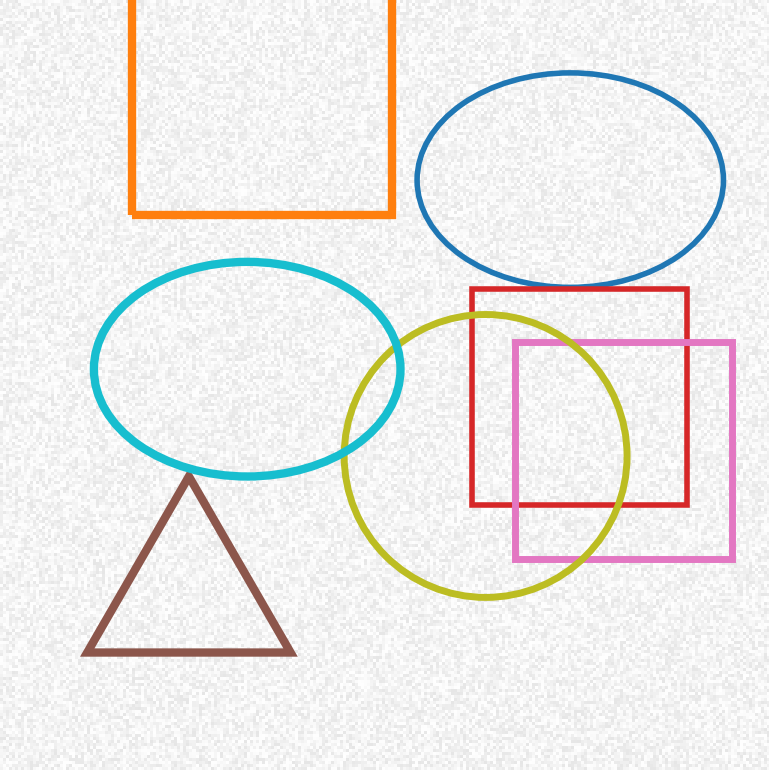[{"shape": "oval", "thickness": 2, "radius": 0.99, "center": [0.741, 0.766]}, {"shape": "square", "thickness": 3, "radius": 0.84, "center": [0.34, 0.889]}, {"shape": "square", "thickness": 2, "radius": 0.7, "center": [0.753, 0.485]}, {"shape": "triangle", "thickness": 3, "radius": 0.76, "center": [0.245, 0.229]}, {"shape": "square", "thickness": 2.5, "radius": 0.7, "center": [0.81, 0.415]}, {"shape": "circle", "thickness": 2.5, "radius": 0.92, "center": [0.631, 0.408]}, {"shape": "oval", "thickness": 3, "radius": 1.0, "center": [0.321, 0.521]}]